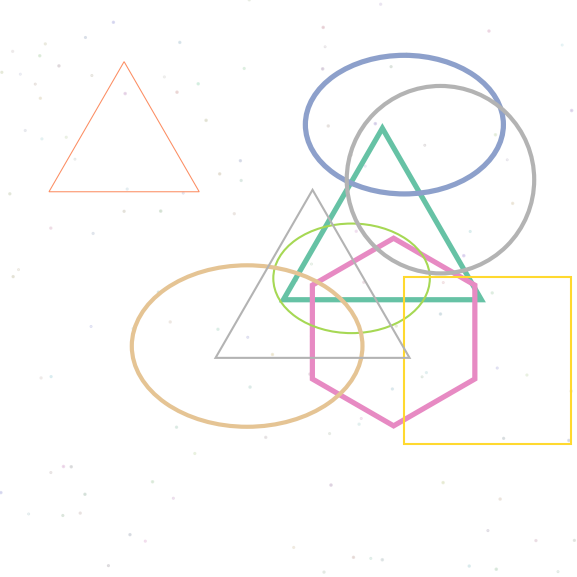[{"shape": "triangle", "thickness": 2.5, "radius": 0.99, "center": [0.662, 0.579]}, {"shape": "triangle", "thickness": 0.5, "radius": 0.75, "center": [0.215, 0.742]}, {"shape": "oval", "thickness": 2.5, "radius": 0.86, "center": [0.7, 0.783]}, {"shape": "hexagon", "thickness": 2.5, "radius": 0.81, "center": [0.682, 0.424]}, {"shape": "oval", "thickness": 1, "radius": 0.68, "center": [0.609, 0.517]}, {"shape": "square", "thickness": 1, "radius": 0.72, "center": [0.845, 0.376]}, {"shape": "oval", "thickness": 2, "radius": 1.0, "center": [0.428, 0.4]}, {"shape": "triangle", "thickness": 1, "radius": 0.97, "center": [0.541, 0.476]}, {"shape": "circle", "thickness": 2, "radius": 0.81, "center": [0.763, 0.688]}]